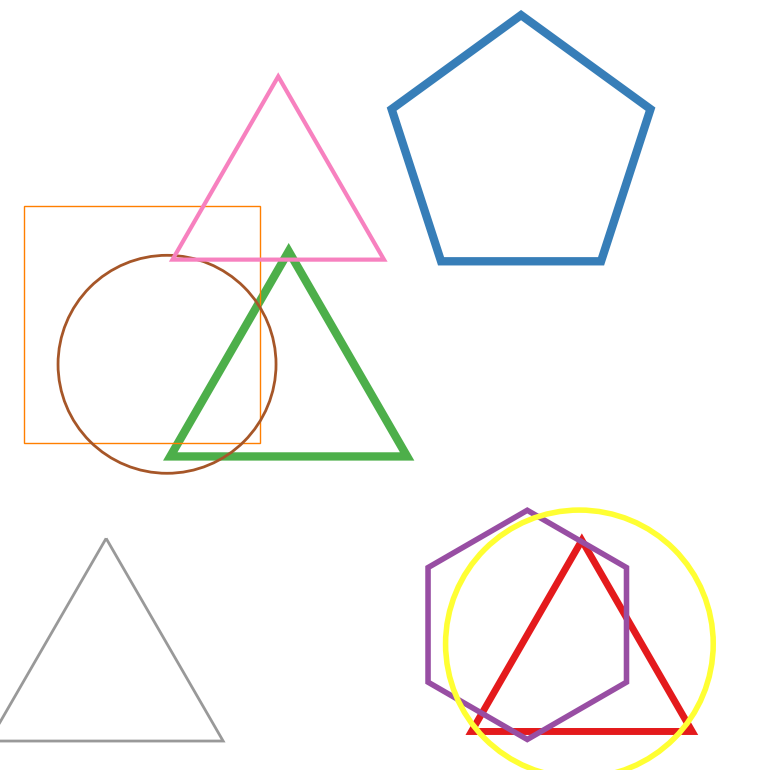[{"shape": "triangle", "thickness": 2.5, "radius": 0.83, "center": [0.756, 0.133]}, {"shape": "pentagon", "thickness": 3, "radius": 0.88, "center": [0.677, 0.804]}, {"shape": "triangle", "thickness": 3, "radius": 0.89, "center": [0.375, 0.496]}, {"shape": "hexagon", "thickness": 2, "radius": 0.74, "center": [0.685, 0.188]}, {"shape": "square", "thickness": 0.5, "radius": 0.77, "center": [0.185, 0.579]}, {"shape": "circle", "thickness": 2, "radius": 0.87, "center": [0.752, 0.164]}, {"shape": "circle", "thickness": 1, "radius": 0.71, "center": [0.217, 0.527]}, {"shape": "triangle", "thickness": 1.5, "radius": 0.79, "center": [0.361, 0.742]}, {"shape": "triangle", "thickness": 1, "radius": 0.88, "center": [0.138, 0.125]}]